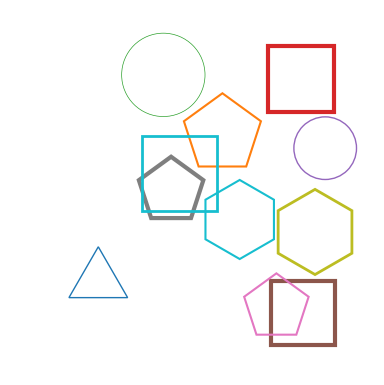[{"shape": "triangle", "thickness": 1, "radius": 0.44, "center": [0.255, 0.271]}, {"shape": "pentagon", "thickness": 1.5, "radius": 0.53, "center": [0.578, 0.653]}, {"shape": "circle", "thickness": 0.5, "radius": 0.54, "center": [0.424, 0.806]}, {"shape": "square", "thickness": 3, "radius": 0.43, "center": [0.782, 0.796]}, {"shape": "circle", "thickness": 1, "radius": 0.41, "center": [0.845, 0.615]}, {"shape": "square", "thickness": 3, "radius": 0.42, "center": [0.788, 0.186]}, {"shape": "pentagon", "thickness": 1.5, "radius": 0.44, "center": [0.718, 0.202]}, {"shape": "pentagon", "thickness": 3, "radius": 0.44, "center": [0.444, 0.505]}, {"shape": "hexagon", "thickness": 2, "radius": 0.55, "center": [0.818, 0.398]}, {"shape": "square", "thickness": 2, "radius": 0.49, "center": [0.466, 0.55]}, {"shape": "hexagon", "thickness": 1.5, "radius": 0.51, "center": [0.623, 0.43]}]